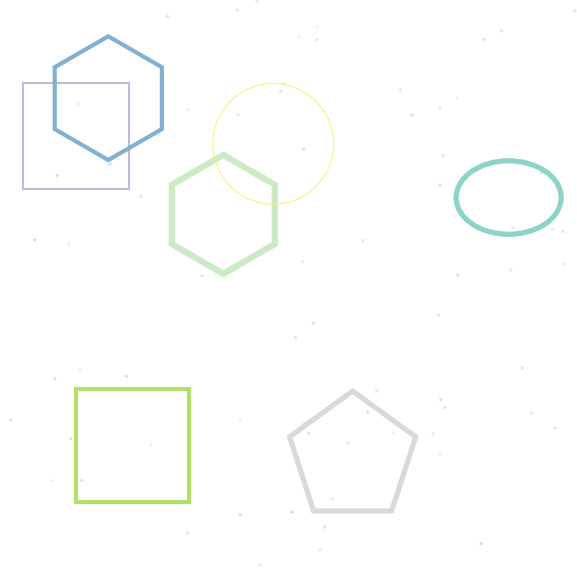[{"shape": "oval", "thickness": 2.5, "radius": 0.45, "center": [0.881, 0.657]}, {"shape": "square", "thickness": 1, "radius": 0.46, "center": [0.131, 0.763]}, {"shape": "hexagon", "thickness": 2, "radius": 0.54, "center": [0.188, 0.829]}, {"shape": "square", "thickness": 2, "radius": 0.49, "center": [0.229, 0.227]}, {"shape": "pentagon", "thickness": 2.5, "radius": 0.57, "center": [0.611, 0.207]}, {"shape": "hexagon", "thickness": 3, "radius": 0.51, "center": [0.387, 0.628]}, {"shape": "circle", "thickness": 0.5, "radius": 0.52, "center": [0.473, 0.75]}]